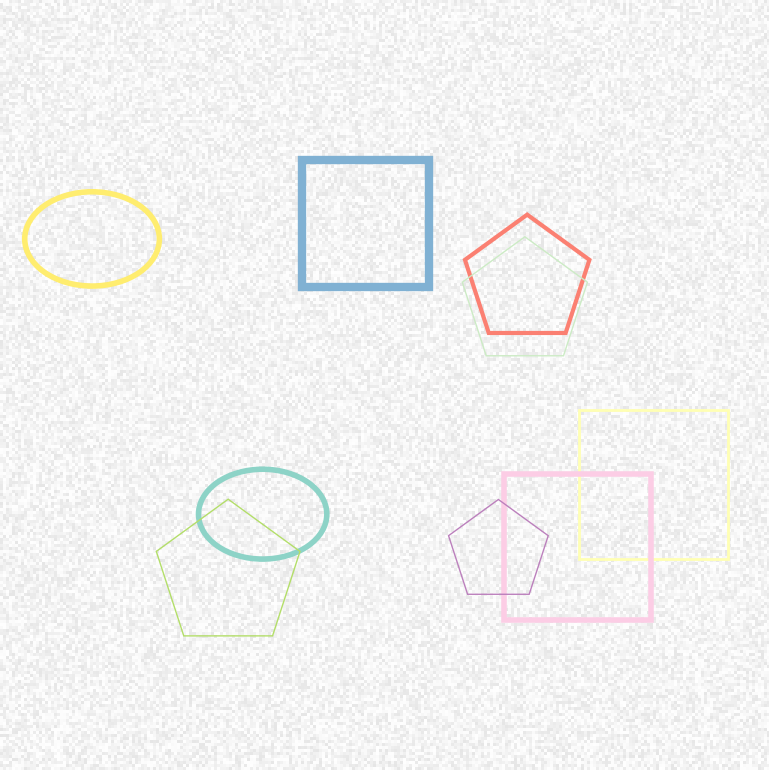[{"shape": "oval", "thickness": 2, "radius": 0.42, "center": [0.341, 0.332]}, {"shape": "square", "thickness": 1, "radius": 0.49, "center": [0.848, 0.371]}, {"shape": "pentagon", "thickness": 1.5, "radius": 0.42, "center": [0.685, 0.636]}, {"shape": "square", "thickness": 3, "radius": 0.41, "center": [0.475, 0.71]}, {"shape": "pentagon", "thickness": 0.5, "radius": 0.49, "center": [0.296, 0.254]}, {"shape": "square", "thickness": 2, "radius": 0.48, "center": [0.75, 0.289]}, {"shape": "pentagon", "thickness": 0.5, "radius": 0.34, "center": [0.647, 0.283]}, {"shape": "pentagon", "thickness": 0.5, "radius": 0.43, "center": [0.682, 0.607]}, {"shape": "oval", "thickness": 2, "radius": 0.44, "center": [0.12, 0.69]}]